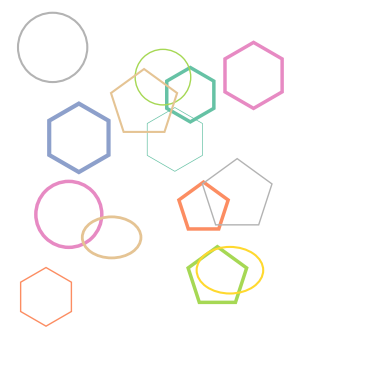[{"shape": "hexagon", "thickness": 2.5, "radius": 0.35, "center": [0.494, 0.754]}, {"shape": "hexagon", "thickness": 0.5, "radius": 0.41, "center": [0.454, 0.638]}, {"shape": "hexagon", "thickness": 1, "radius": 0.38, "center": [0.12, 0.229]}, {"shape": "pentagon", "thickness": 2.5, "radius": 0.34, "center": [0.529, 0.46]}, {"shape": "hexagon", "thickness": 3, "radius": 0.44, "center": [0.205, 0.642]}, {"shape": "circle", "thickness": 2.5, "radius": 0.43, "center": [0.179, 0.443]}, {"shape": "hexagon", "thickness": 2.5, "radius": 0.43, "center": [0.659, 0.804]}, {"shape": "circle", "thickness": 1, "radius": 0.36, "center": [0.423, 0.8]}, {"shape": "pentagon", "thickness": 2.5, "radius": 0.4, "center": [0.565, 0.279]}, {"shape": "oval", "thickness": 1.5, "radius": 0.43, "center": [0.597, 0.298]}, {"shape": "oval", "thickness": 2, "radius": 0.38, "center": [0.29, 0.383]}, {"shape": "pentagon", "thickness": 1.5, "radius": 0.45, "center": [0.374, 0.73]}, {"shape": "pentagon", "thickness": 1, "radius": 0.48, "center": [0.616, 0.493]}, {"shape": "circle", "thickness": 1.5, "radius": 0.45, "center": [0.137, 0.877]}]